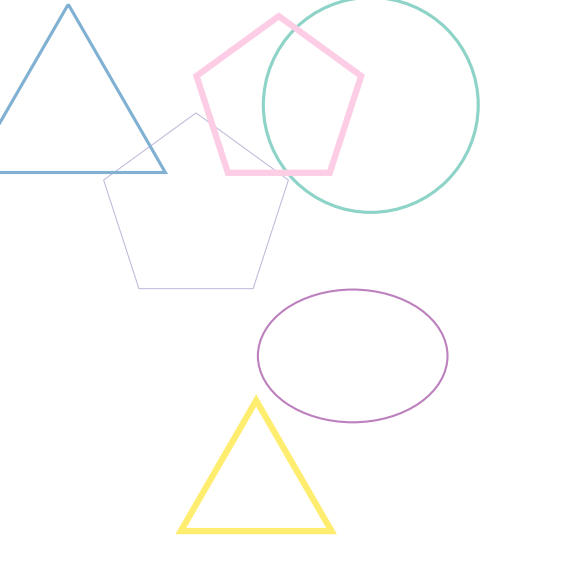[{"shape": "circle", "thickness": 1.5, "radius": 0.93, "center": [0.642, 0.817]}, {"shape": "pentagon", "thickness": 0.5, "radius": 0.84, "center": [0.339, 0.635]}, {"shape": "triangle", "thickness": 1.5, "radius": 0.97, "center": [0.118, 0.798]}, {"shape": "pentagon", "thickness": 3, "radius": 0.75, "center": [0.483, 0.821]}, {"shape": "oval", "thickness": 1, "radius": 0.82, "center": [0.611, 0.383]}, {"shape": "triangle", "thickness": 3, "radius": 0.75, "center": [0.444, 0.155]}]